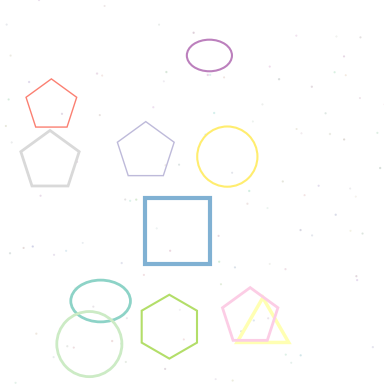[{"shape": "oval", "thickness": 2, "radius": 0.39, "center": [0.261, 0.218]}, {"shape": "triangle", "thickness": 2.5, "radius": 0.39, "center": [0.683, 0.149]}, {"shape": "pentagon", "thickness": 1, "radius": 0.39, "center": [0.379, 0.607]}, {"shape": "pentagon", "thickness": 1, "radius": 0.35, "center": [0.133, 0.726]}, {"shape": "square", "thickness": 3, "radius": 0.43, "center": [0.461, 0.401]}, {"shape": "hexagon", "thickness": 1.5, "radius": 0.41, "center": [0.44, 0.152]}, {"shape": "pentagon", "thickness": 2, "radius": 0.38, "center": [0.65, 0.177]}, {"shape": "pentagon", "thickness": 2, "radius": 0.4, "center": [0.13, 0.581]}, {"shape": "oval", "thickness": 1.5, "radius": 0.29, "center": [0.544, 0.856]}, {"shape": "circle", "thickness": 2, "radius": 0.42, "center": [0.232, 0.106]}, {"shape": "circle", "thickness": 1.5, "radius": 0.39, "center": [0.59, 0.593]}]